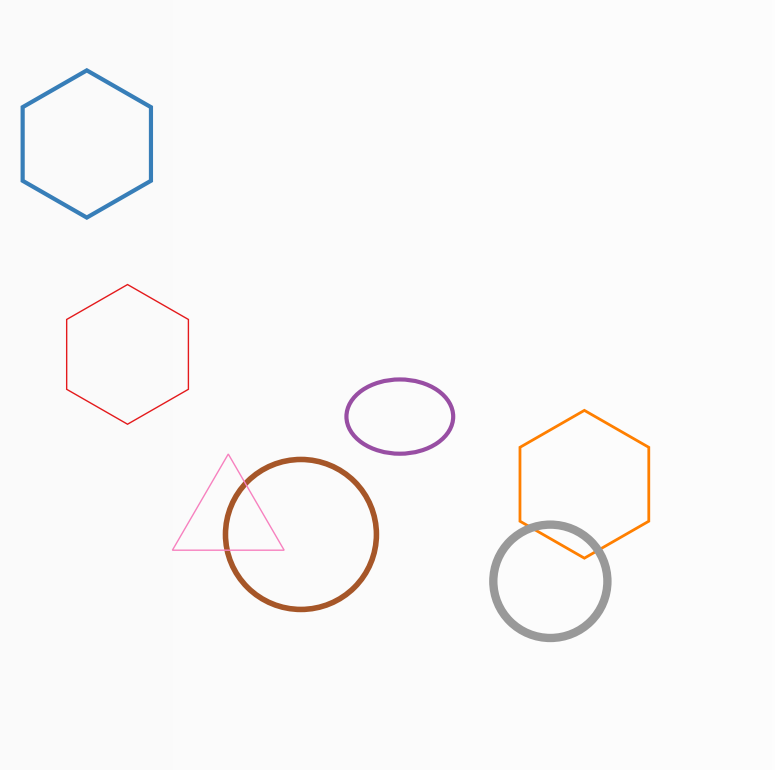[{"shape": "hexagon", "thickness": 0.5, "radius": 0.45, "center": [0.165, 0.54]}, {"shape": "hexagon", "thickness": 1.5, "radius": 0.48, "center": [0.112, 0.813]}, {"shape": "oval", "thickness": 1.5, "radius": 0.34, "center": [0.516, 0.459]}, {"shape": "hexagon", "thickness": 1, "radius": 0.48, "center": [0.754, 0.371]}, {"shape": "circle", "thickness": 2, "radius": 0.49, "center": [0.388, 0.306]}, {"shape": "triangle", "thickness": 0.5, "radius": 0.42, "center": [0.295, 0.327]}, {"shape": "circle", "thickness": 3, "radius": 0.37, "center": [0.71, 0.245]}]